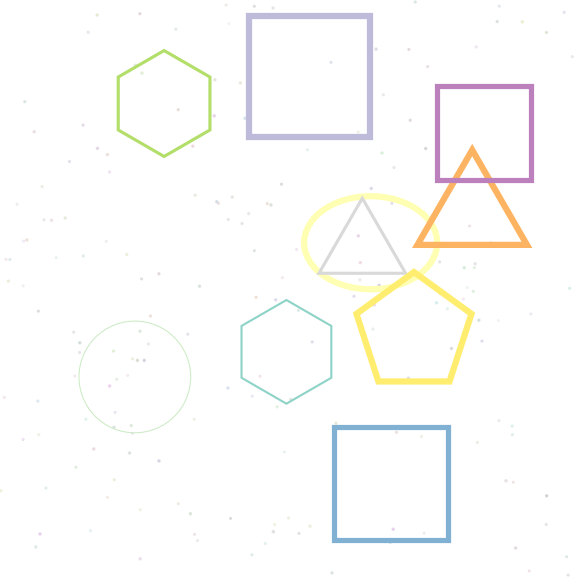[{"shape": "hexagon", "thickness": 1, "radius": 0.45, "center": [0.496, 0.39]}, {"shape": "oval", "thickness": 3, "radius": 0.58, "center": [0.642, 0.579]}, {"shape": "square", "thickness": 3, "radius": 0.52, "center": [0.537, 0.867]}, {"shape": "square", "thickness": 2.5, "radius": 0.49, "center": [0.677, 0.161]}, {"shape": "triangle", "thickness": 3, "radius": 0.55, "center": [0.818, 0.63]}, {"shape": "hexagon", "thickness": 1.5, "radius": 0.46, "center": [0.284, 0.82]}, {"shape": "triangle", "thickness": 1.5, "radius": 0.43, "center": [0.627, 0.569]}, {"shape": "square", "thickness": 2.5, "radius": 0.41, "center": [0.839, 0.769]}, {"shape": "circle", "thickness": 0.5, "radius": 0.48, "center": [0.233, 0.346]}, {"shape": "pentagon", "thickness": 3, "radius": 0.52, "center": [0.717, 0.423]}]